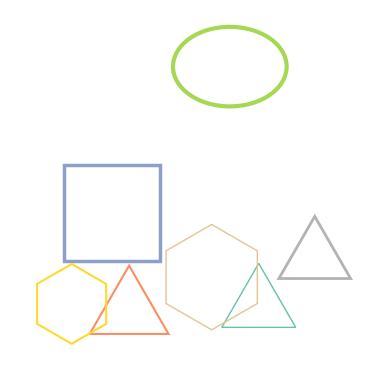[{"shape": "triangle", "thickness": 1, "radius": 0.55, "center": [0.672, 0.205]}, {"shape": "triangle", "thickness": 1.5, "radius": 0.59, "center": [0.335, 0.192]}, {"shape": "square", "thickness": 2.5, "radius": 0.62, "center": [0.29, 0.446]}, {"shape": "oval", "thickness": 3, "radius": 0.74, "center": [0.597, 0.827]}, {"shape": "hexagon", "thickness": 1.5, "radius": 0.52, "center": [0.186, 0.211]}, {"shape": "hexagon", "thickness": 1, "radius": 0.68, "center": [0.55, 0.28]}, {"shape": "triangle", "thickness": 2, "radius": 0.54, "center": [0.818, 0.33]}]